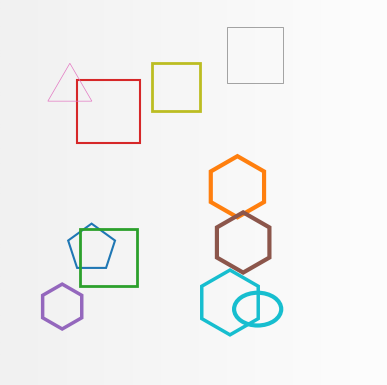[{"shape": "pentagon", "thickness": 1.5, "radius": 0.32, "center": [0.236, 0.356]}, {"shape": "hexagon", "thickness": 3, "radius": 0.4, "center": [0.613, 0.515]}, {"shape": "square", "thickness": 2, "radius": 0.37, "center": [0.28, 0.331]}, {"shape": "square", "thickness": 1.5, "radius": 0.41, "center": [0.281, 0.71]}, {"shape": "hexagon", "thickness": 2.5, "radius": 0.29, "center": [0.161, 0.204]}, {"shape": "hexagon", "thickness": 3, "radius": 0.39, "center": [0.628, 0.37]}, {"shape": "triangle", "thickness": 0.5, "radius": 0.33, "center": [0.18, 0.77]}, {"shape": "square", "thickness": 0.5, "radius": 0.36, "center": [0.658, 0.857]}, {"shape": "square", "thickness": 2, "radius": 0.31, "center": [0.454, 0.774]}, {"shape": "hexagon", "thickness": 2.5, "radius": 0.42, "center": [0.594, 0.214]}, {"shape": "oval", "thickness": 3, "radius": 0.3, "center": [0.665, 0.197]}]